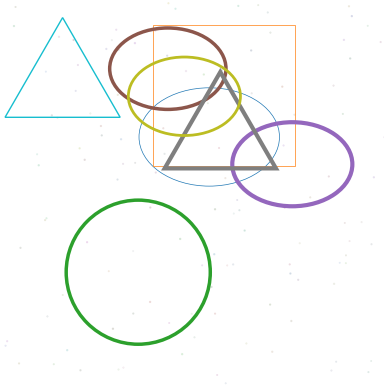[{"shape": "oval", "thickness": 0.5, "radius": 0.91, "center": [0.544, 0.644]}, {"shape": "square", "thickness": 0.5, "radius": 0.92, "center": [0.582, 0.752]}, {"shape": "circle", "thickness": 2.5, "radius": 0.94, "center": [0.359, 0.293]}, {"shape": "oval", "thickness": 3, "radius": 0.78, "center": [0.759, 0.573]}, {"shape": "oval", "thickness": 2.5, "radius": 0.76, "center": [0.436, 0.822]}, {"shape": "triangle", "thickness": 3, "radius": 0.83, "center": [0.572, 0.646]}, {"shape": "oval", "thickness": 2, "radius": 0.73, "center": [0.479, 0.75]}, {"shape": "triangle", "thickness": 1, "radius": 0.86, "center": [0.163, 0.782]}]